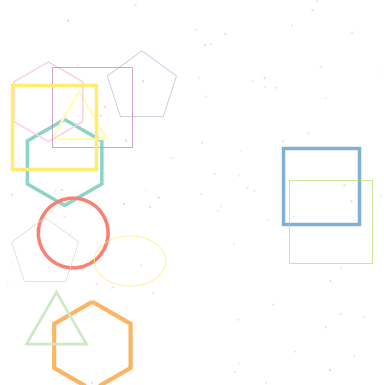[{"shape": "hexagon", "thickness": 2.5, "radius": 0.56, "center": [0.168, 0.578]}, {"shape": "triangle", "thickness": 1.5, "radius": 0.41, "center": [0.206, 0.68]}, {"shape": "pentagon", "thickness": 0.5, "radius": 0.47, "center": [0.369, 0.773]}, {"shape": "circle", "thickness": 2.5, "radius": 0.45, "center": [0.19, 0.395]}, {"shape": "square", "thickness": 2.5, "radius": 0.49, "center": [0.835, 0.518]}, {"shape": "hexagon", "thickness": 3, "radius": 0.57, "center": [0.24, 0.102]}, {"shape": "square", "thickness": 0.5, "radius": 0.54, "center": [0.859, 0.425]}, {"shape": "hexagon", "thickness": 1, "radius": 0.52, "center": [0.126, 0.736]}, {"shape": "pentagon", "thickness": 0.5, "radius": 0.46, "center": [0.117, 0.343]}, {"shape": "square", "thickness": 0.5, "radius": 0.52, "center": [0.238, 0.722]}, {"shape": "triangle", "thickness": 2, "radius": 0.45, "center": [0.147, 0.151]}, {"shape": "oval", "thickness": 0.5, "radius": 0.46, "center": [0.338, 0.322]}, {"shape": "square", "thickness": 2.5, "radius": 0.54, "center": [0.141, 0.67]}]